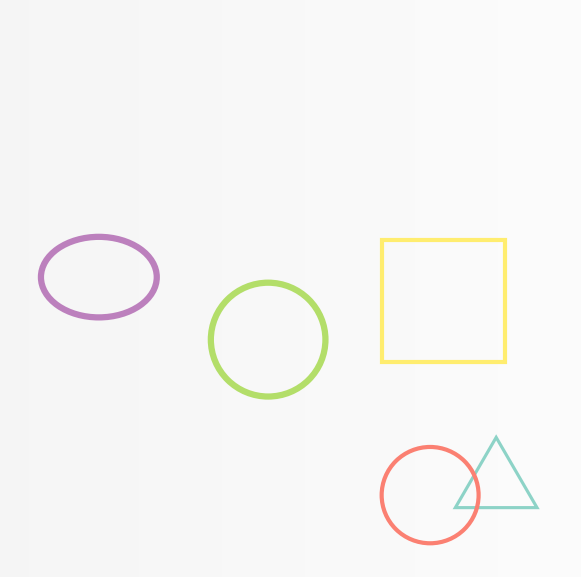[{"shape": "triangle", "thickness": 1.5, "radius": 0.41, "center": [0.854, 0.161]}, {"shape": "circle", "thickness": 2, "radius": 0.42, "center": [0.74, 0.142]}, {"shape": "circle", "thickness": 3, "radius": 0.49, "center": [0.461, 0.411]}, {"shape": "oval", "thickness": 3, "radius": 0.5, "center": [0.17, 0.519]}, {"shape": "square", "thickness": 2, "radius": 0.53, "center": [0.763, 0.477]}]